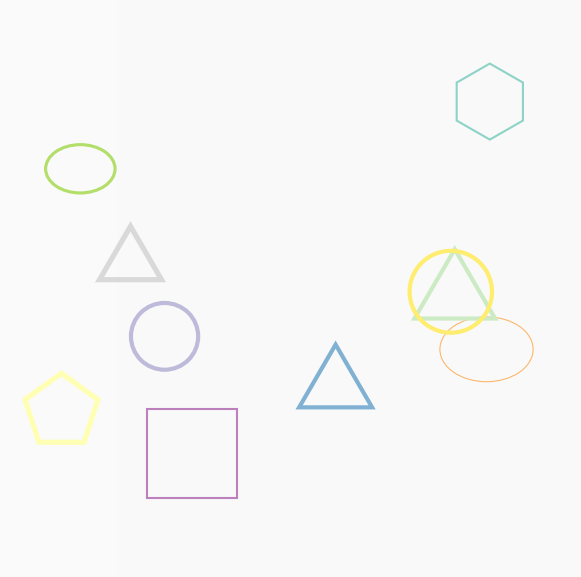[{"shape": "hexagon", "thickness": 1, "radius": 0.33, "center": [0.843, 0.823]}, {"shape": "pentagon", "thickness": 2.5, "radius": 0.33, "center": [0.106, 0.287]}, {"shape": "circle", "thickness": 2, "radius": 0.29, "center": [0.283, 0.417]}, {"shape": "triangle", "thickness": 2, "radius": 0.36, "center": [0.577, 0.33]}, {"shape": "oval", "thickness": 0.5, "radius": 0.4, "center": [0.837, 0.394]}, {"shape": "oval", "thickness": 1.5, "radius": 0.3, "center": [0.138, 0.707]}, {"shape": "triangle", "thickness": 2.5, "radius": 0.31, "center": [0.225, 0.546]}, {"shape": "square", "thickness": 1, "radius": 0.39, "center": [0.33, 0.214]}, {"shape": "triangle", "thickness": 2, "radius": 0.4, "center": [0.782, 0.488]}, {"shape": "circle", "thickness": 2, "radius": 0.35, "center": [0.776, 0.494]}]